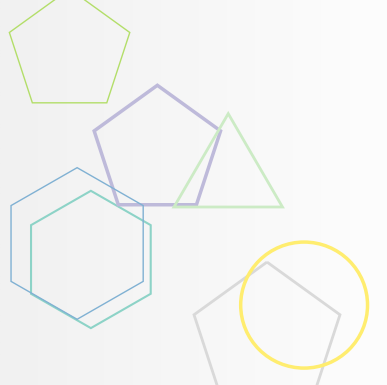[{"shape": "hexagon", "thickness": 1.5, "radius": 0.89, "center": [0.235, 0.326]}, {"shape": "pentagon", "thickness": 2.5, "radius": 0.86, "center": [0.406, 0.607]}, {"shape": "hexagon", "thickness": 1, "radius": 0.98, "center": [0.199, 0.368]}, {"shape": "pentagon", "thickness": 1, "radius": 0.82, "center": [0.18, 0.865]}, {"shape": "pentagon", "thickness": 2, "radius": 0.99, "center": [0.689, 0.121]}, {"shape": "triangle", "thickness": 2, "radius": 0.81, "center": [0.589, 0.543]}, {"shape": "circle", "thickness": 2.5, "radius": 0.82, "center": [0.785, 0.208]}]